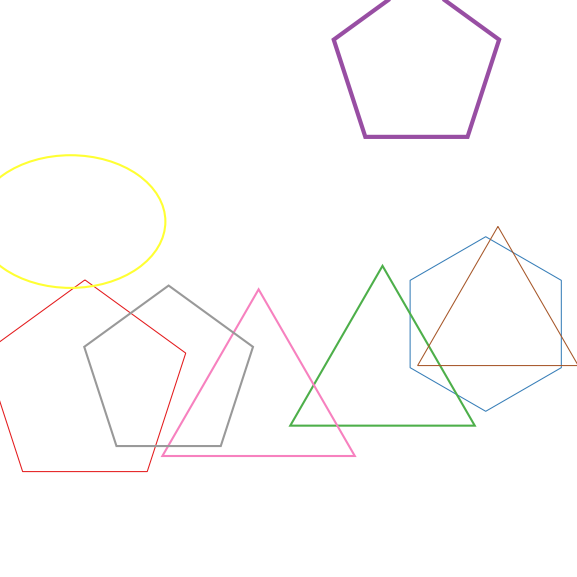[{"shape": "pentagon", "thickness": 0.5, "radius": 0.92, "center": [0.147, 0.331]}, {"shape": "hexagon", "thickness": 0.5, "radius": 0.76, "center": [0.841, 0.438]}, {"shape": "triangle", "thickness": 1, "radius": 0.92, "center": [0.662, 0.354]}, {"shape": "pentagon", "thickness": 2, "radius": 0.75, "center": [0.721, 0.884]}, {"shape": "oval", "thickness": 1, "radius": 0.82, "center": [0.122, 0.615]}, {"shape": "triangle", "thickness": 0.5, "radius": 0.8, "center": [0.862, 0.446]}, {"shape": "triangle", "thickness": 1, "radius": 0.96, "center": [0.448, 0.306]}, {"shape": "pentagon", "thickness": 1, "radius": 0.77, "center": [0.292, 0.351]}]